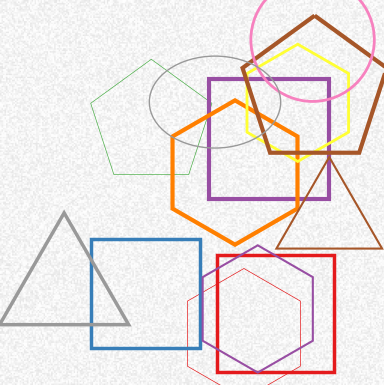[{"shape": "square", "thickness": 2.5, "radius": 0.76, "center": [0.715, 0.185]}, {"shape": "hexagon", "thickness": 0.5, "radius": 0.85, "center": [0.634, 0.133]}, {"shape": "square", "thickness": 2.5, "radius": 0.71, "center": [0.377, 0.237]}, {"shape": "pentagon", "thickness": 0.5, "radius": 0.83, "center": [0.393, 0.681]}, {"shape": "square", "thickness": 3, "radius": 0.78, "center": [0.699, 0.64]}, {"shape": "hexagon", "thickness": 1.5, "radius": 0.83, "center": [0.669, 0.198]}, {"shape": "hexagon", "thickness": 3, "radius": 0.94, "center": [0.61, 0.552]}, {"shape": "hexagon", "thickness": 2, "radius": 0.76, "center": [0.773, 0.733]}, {"shape": "triangle", "thickness": 1.5, "radius": 0.79, "center": [0.855, 0.434]}, {"shape": "pentagon", "thickness": 3, "radius": 0.98, "center": [0.817, 0.763]}, {"shape": "circle", "thickness": 2, "radius": 0.8, "center": [0.812, 0.897]}, {"shape": "oval", "thickness": 1, "radius": 0.85, "center": [0.558, 0.735]}, {"shape": "triangle", "thickness": 2.5, "radius": 0.97, "center": [0.167, 0.253]}]